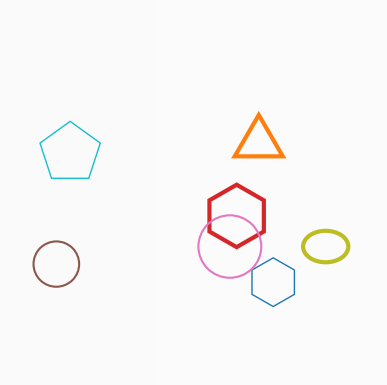[{"shape": "hexagon", "thickness": 1, "radius": 0.32, "center": [0.705, 0.267]}, {"shape": "triangle", "thickness": 3, "radius": 0.36, "center": [0.668, 0.63]}, {"shape": "hexagon", "thickness": 3, "radius": 0.41, "center": [0.611, 0.439]}, {"shape": "circle", "thickness": 1.5, "radius": 0.29, "center": [0.145, 0.314]}, {"shape": "circle", "thickness": 1.5, "radius": 0.41, "center": [0.593, 0.36]}, {"shape": "oval", "thickness": 3, "radius": 0.29, "center": [0.84, 0.36]}, {"shape": "pentagon", "thickness": 1, "radius": 0.41, "center": [0.181, 0.603]}]